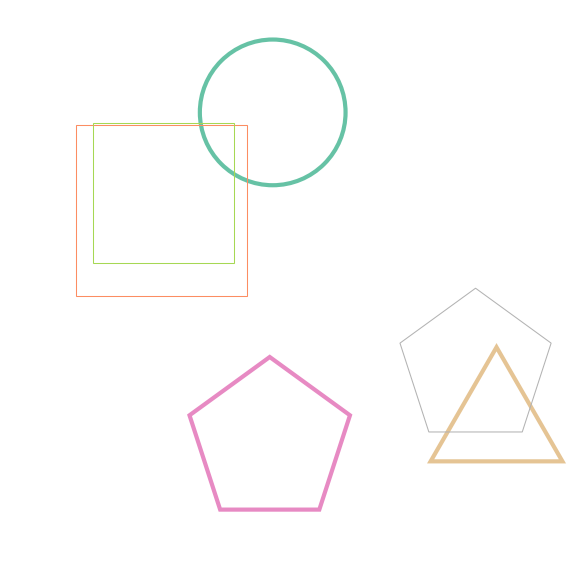[{"shape": "circle", "thickness": 2, "radius": 0.63, "center": [0.472, 0.805]}, {"shape": "square", "thickness": 0.5, "radius": 0.74, "center": [0.28, 0.635]}, {"shape": "pentagon", "thickness": 2, "radius": 0.73, "center": [0.467, 0.235]}, {"shape": "square", "thickness": 0.5, "radius": 0.61, "center": [0.283, 0.665]}, {"shape": "triangle", "thickness": 2, "radius": 0.66, "center": [0.86, 0.266]}, {"shape": "pentagon", "thickness": 0.5, "radius": 0.69, "center": [0.823, 0.362]}]